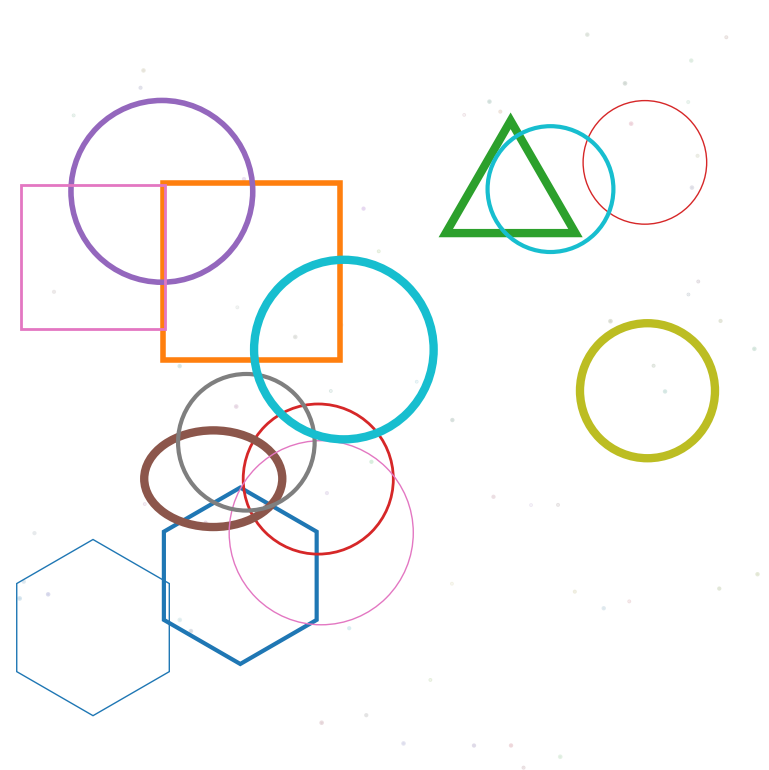[{"shape": "hexagon", "thickness": 0.5, "radius": 0.57, "center": [0.121, 0.185]}, {"shape": "hexagon", "thickness": 1.5, "radius": 0.57, "center": [0.312, 0.252]}, {"shape": "square", "thickness": 2, "radius": 0.58, "center": [0.327, 0.648]}, {"shape": "triangle", "thickness": 3, "radius": 0.49, "center": [0.663, 0.746]}, {"shape": "circle", "thickness": 0.5, "radius": 0.4, "center": [0.838, 0.789]}, {"shape": "circle", "thickness": 1, "radius": 0.49, "center": [0.413, 0.378]}, {"shape": "circle", "thickness": 2, "radius": 0.59, "center": [0.21, 0.752]}, {"shape": "oval", "thickness": 3, "radius": 0.45, "center": [0.277, 0.378]}, {"shape": "circle", "thickness": 0.5, "radius": 0.6, "center": [0.417, 0.308]}, {"shape": "square", "thickness": 1, "radius": 0.47, "center": [0.121, 0.666]}, {"shape": "circle", "thickness": 1.5, "radius": 0.44, "center": [0.32, 0.426]}, {"shape": "circle", "thickness": 3, "radius": 0.44, "center": [0.841, 0.493]}, {"shape": "circle", "thickness": 3, "radius": 0.58, "center": [0.447, 0.546]}, {"shape": "circle", "thickness": 1.5, "radius": 0.41, "center": [0.715, 0.754]}]